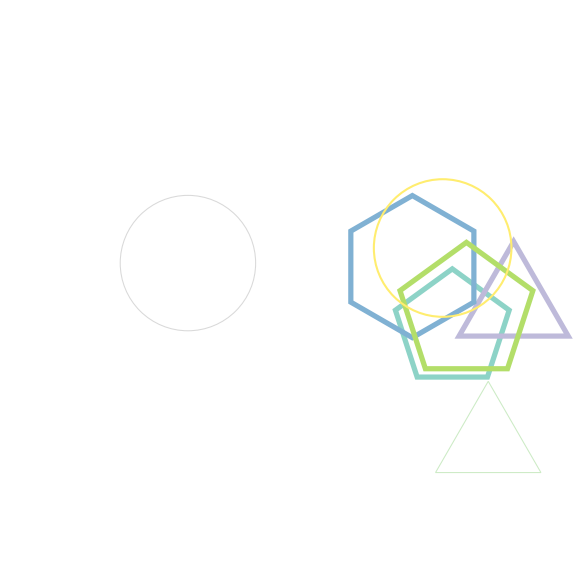[{"shape": "pentagon", "thickness": 2.5, "radius": 0.52, "center": [0.783, 0.43]}, {"shape": "triangle", "thickness": 2.5, "radius": 0.55, "center": [0.889, 0.472]}, {"shape": "hexagon", "thickness": 2.5, "radius": 0.62, "center": [0.714, 0.537]}, {"shape": "pentagon", "thickness": 2.5, "radius": 0.6, "center": [0.808, 0.458]}, {"shape": "circle", "thickness": 0.5, "radius": 0.59, "center": [0.325, 0.544]}, {"shape": "triangle", "thickness": 0.5, "radius": 0.53, "center": [0.845, 0.234]}, {"shape": "circle", "thickness": 1, "radius": 0.6, "center": [0.766, 0.57]}]